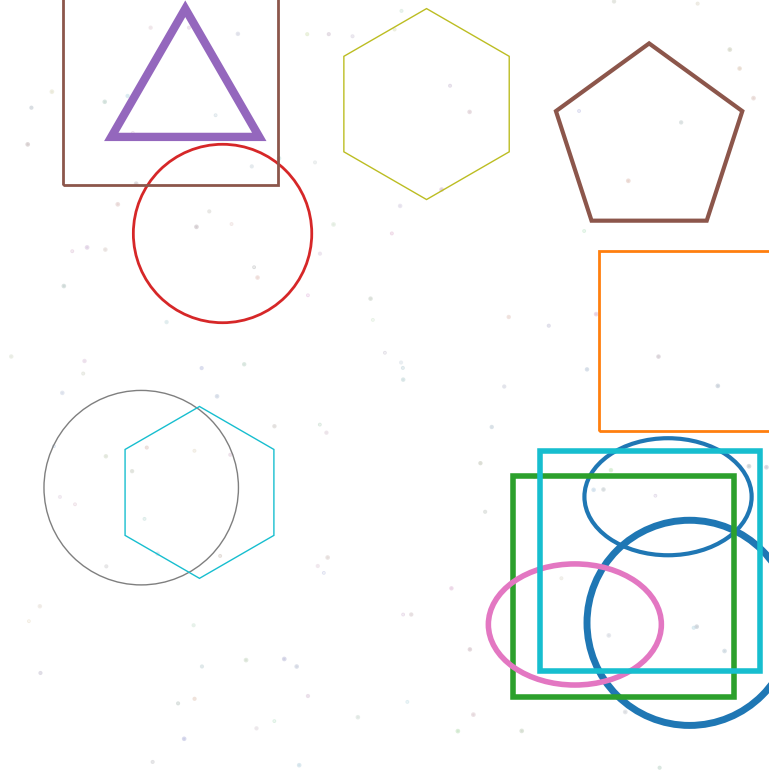[{"shape": "oval", "thickness": 1.5, "radius": 0.54, "center": [0.868, 0.355]}, {"shape": "circle", "thickness": 2.5, "radius": 0.67, "center": [0.896, 0.191]}, {"shape": "square", "thickness": 1, "radius": 0.58, "center": [0.895, 0.557]}, {"shape": "square", "thickness": 2, "radius": 0.72, "center": [0.81, 0.239]}, {"shape": "circle", "thickness": 1, "radius": 0.58, "center": [0.289, 0.697]}, {"shape": "triangle", "thickness": 3, "radius": 0.55, "center": [0.241, 0.878]}, {"shape": "square", "thickness": 1, "radius": 0.7, "center": [0.222, 0.899]}, {"shape": "pentagon", "thickness": 1.5, "radius": 0.64, "center": [0.843, 0.816]}, {"shape": "oval", "thickness": 2, "radius": 0.56, "center": [0.747, 0.189]}, {"shape": "circle", "thickness": 0.5, "radius": 0.63, "center": [0.183, 0.367]}, {"shape": "hexagon", "thickness": 0.5, "radius": 0.62, "center": [0.554, 0.865]}, {"shape": "square", "thickness": 2, "radius": 0.71, "center": [0.844, 0.272]}, {"shape": "hexagon", "thickness": 0.5, "radius": 0.56, "center": [0.259, 0.36]}]